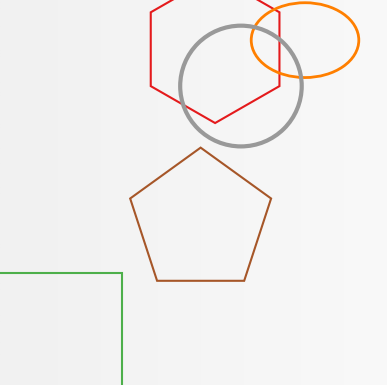[{"shape": "hexagon", "thickness": 1.5, "radius": 0.96, "center": [0.555, 0.872]}, {"shape": "square", "thickness": 1.5, "radius": 0.92, "center": [0.131, 0.107]}, {"shape": "oval", "thickness": 2, "radius": 0.69, "center": [0.787, 0.896]}, {"shape": "pentagon", "thickness": 1.5, "radius": 0.96, "center": [0.518, 0.425]}, {"shape": "circle", "thickness": 3, "radius": 0.78, "center": [0.622, 0.777]}]